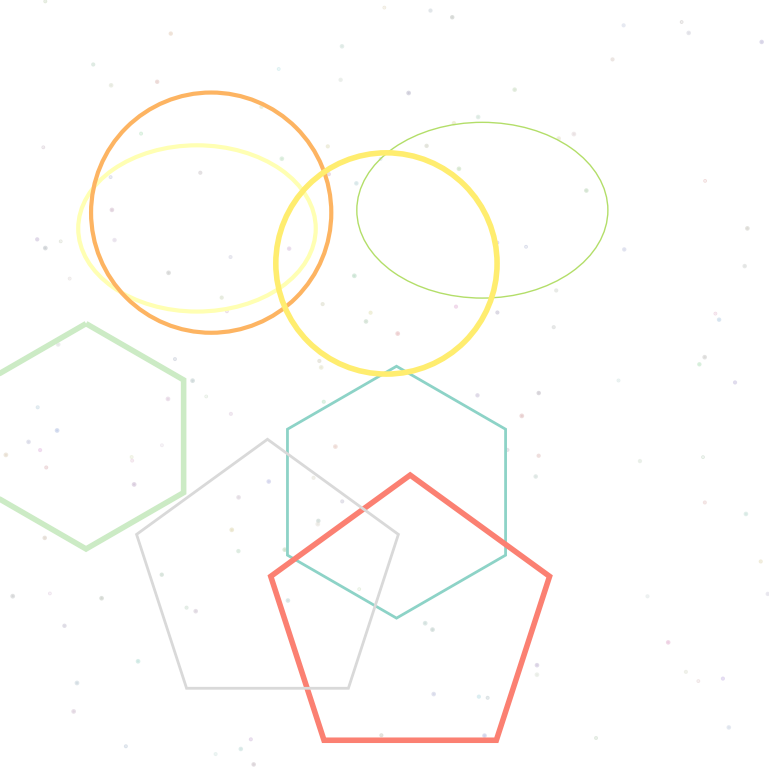[{"shape": "hexagon", "thickness": 1, "radius": 0.82, "center": [0.515, 0.361]}, {"shape": "oval", "thickness": 1.5, "radius": 0.77, "center": [0.256, 0.703]}, {"shape": "pentagon", "thickness": 2, "radius": 0.95, "center": [0.533, 0.193]}, {"shape": "circle", "thickness": 1.5, "radius": 0.78, "center": [0.274, 0.724]}, {"shape": "oval", "thickness": 0.5, "radius": 0.82, "center": [0.626, 0.727]}, {"shape": "pentagon", "thickness": 1, "radius": 0.89, "center": [0.347, 0.251]}, {"shape": "hexagon", "thickness": 2, "radius": 0.73, "center": [0.112, 0.433]}, {"shape": "circle", "thickness": 2, "radius": 0.72, "center": [0.502, 0.658]}]